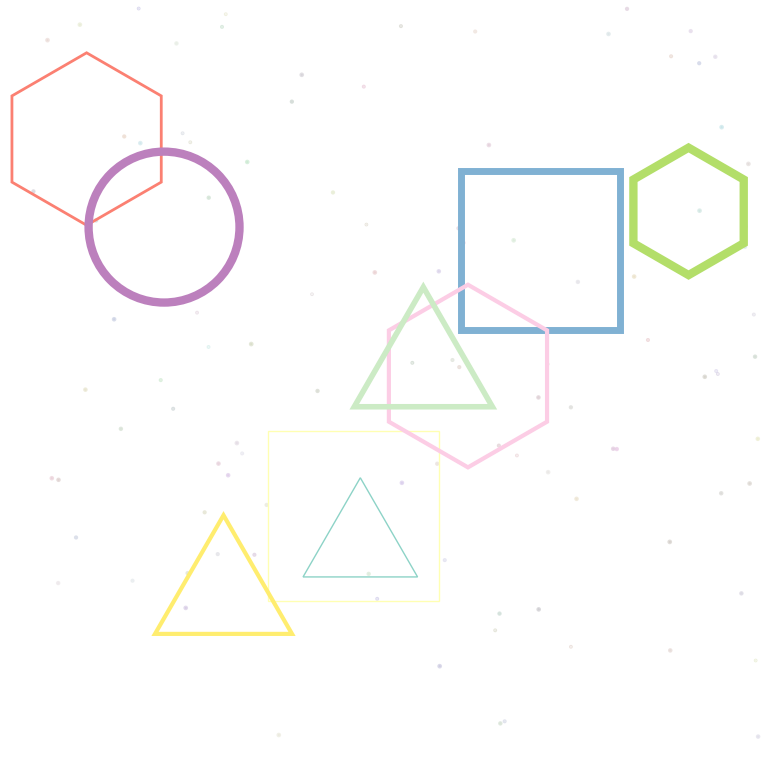[{"shape": "triangle", "thickness": 0.5, "radius": 0.43, "center": [0.468, 0.294]}, {"shape": "square", "thickness": 0.5, "radius": 0.55, "center": [0.459, 0.33]}, {"shape": "hexagon", "thickness": 1, "radius": 0.56, "center": [0.112, 0.819]}, {"shape": "square", "thickness": 2.5, "radius": 0.52, "center": [0.701, 0.674]}, {"shape": "hexagon", "thickness": 3, "radius": 0.41, "center": [0.894, 0.725]}, {"shape": "hexagon", "thickness": 1.5, "radius": 0.59, "center": [0.608, 0.512]}, {"shape": "circle", "thickness": 3, "radius": 0.49, "center": [0.213, 0.705]}, {"shape": "triangle", "thickness": 2, "radius": 0.52, "center": [0.55, 0.524]}, {"shape": "triangle", "thickness": 1.5, "radius": 0.51, "center": [0.29, 0.228]}]